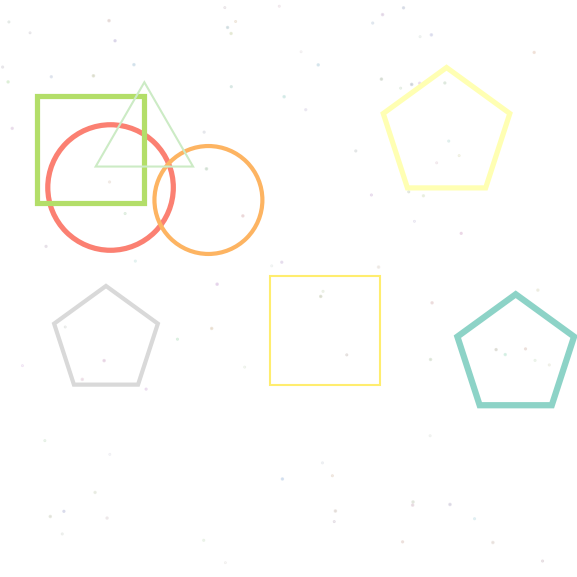[{"shape": "pentagon", "thickness": 3, "radius": 0.53, "center": [0.893, 0.383]}, {"shape": "pentagon", "thickness": 2.5, "radius": 0.58, "center": [0.773, 0.767]}, {"shape": "circle", "thickness": 2.5, "radius": 0.54, "center": [0.191, 0.674]}, {"shape": "circle", "thickness": 2, "radius": 0.47, "center": [0.361, 0.653]}, {"shape": "square", "thickness": 2.5, "radius": 0.46, "center": [0.157, 0.741]}, {"shape": "pentagon", "thickness": 2, "radius": 0.47, "center": [0.184, 0.41]}, {"shape": "triangle", "thickness": 1, "radius": 0.49, "center": [0.25, 0.759]}, {"shape": "square", "thickness": 1, "radius": 0.47, "center": [0.562, 0.427]}]